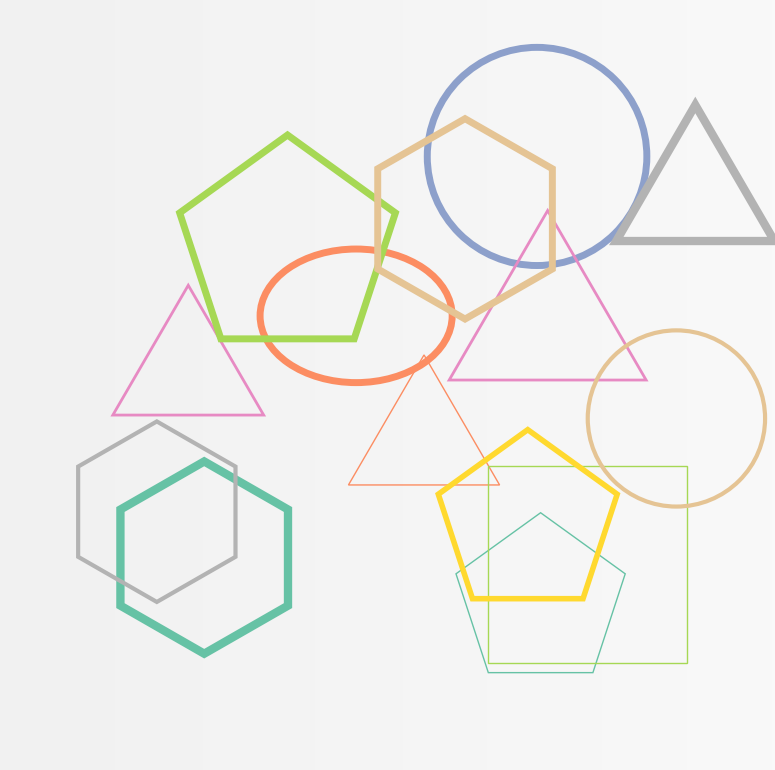[{"shape": "hexagon", "thickness": 3, "radius": 0.62, "center": [0.263, 0.276]}, {"shape": "pentagon", "thickness": 0.5, "radius": 0.57, "center": [0.698, 0.219]}, {"shape": "oval", "thickness": 2.5, "radius": 0.62, "center": [0.46, 0.59]}, {"shape": "triangle", "thickness": 0.5, "radius": 0.56, "center": [0.547, 0.426]}, {"shape": "circle", "thickness": 2.5, "radius": 0.71, "center": [0.693, 0.797]}, {"shape": "triangle", "thickness": 1, "radius": 0.73, "center": [0.707, 0.58]}, {"shape": "triangle", "thickness": 1, "radius": 0.56, "center": [0.243, 0.517]}, {"shape": "pentagon", "thickness": 2.5, "radius": 0.73, "center": [0.371, 0.678]}, {"shape": "square", "thickness": 0.5, "radius": 0.64, "center": [0.759, 0.267]}, {"shape": "pentagon", "thickness": 2, "radius": 0.61, "center": [0.681, 0.321]}, {"shape": "hexagon", "thickness": 2.5, "radius": 0.65, "center": [0.6, 0.716]}, {"shape": "circle", "thickness": 1.5, "radius": 0.57, "center": [0.873, 0.457]}, {"shape": "hexagon", "thickness": 1.5, "radius": 0.59, "center": [0.202, 0.335]}, {"shape": "triangle", "thickness": 3, "radius": 0.59, "center": [0.897, 0.746]}]